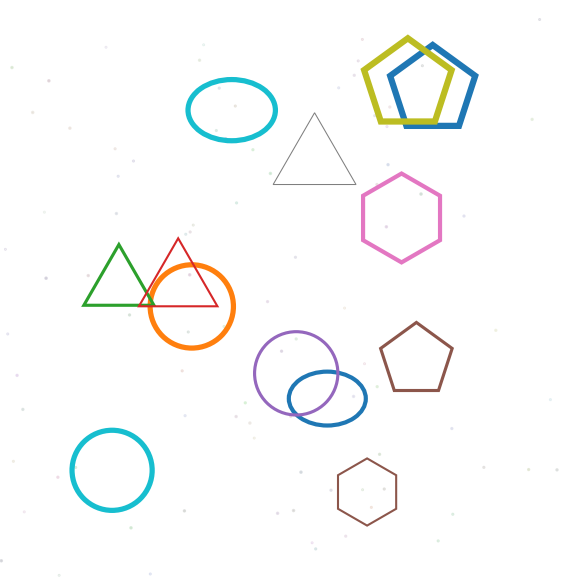[{"shape": "oval", "thickness": 2, "radius": 0.33, "center": [0.567, 0.309]}, {"shape": "pentagon", "thickness": 3, "radius": 0.39, "center": [0.749, 0.844]}, {"shape": "circle", "thickness": 2.5, "radius": 0.36, "center": [0.332, 0.469]}, {"shape": "triangle", "thickness": 1.5, "radius": 0.35, "center": [0.206, 0.506]}, {"shape": "triangle", "thickness": 1, "radius": 0.39, "center": [0.309, 0.508]}, {"shape": "circle", "thickness": 1.5, "radius": 0.36, "center": [0.513, 0.353]}, {"shape": "pentagon", "thickness": 1.5, "radius": 0.33, "center": [0.721, 0.376]}, {"shape": "hexagon", "thickness": 1, "radius": 0.29, "center": [0.636, 0.147]}, {"shape": "hexagon", "thickness": 2, "radius": 0.38, "center": [0.695, 0.622]}, {"shape": "triangle", "thickness": 0.5, "radius": 0.41, "center": [0.545, 0.721]}, {"shape": "pentagon", "thickness": 3, "radius": 0.4, "center": [0.706, 0.853]}, {"shape": "oval", "thickness": 2.5, "radius": 0.38, "center": [0.401, 0.808]}, {"shape": "circle", "thickness": 2.5, "radius": 0.35, "center": [0.194, 0.185]}]